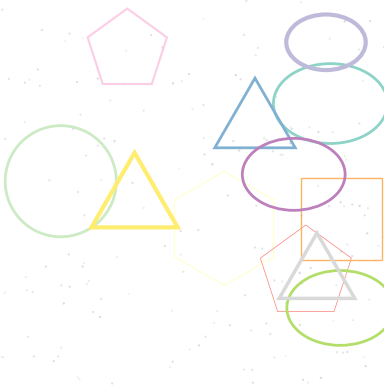[{"shape": "oval", "thickness": 2, "radius": 0.74, "center": [0.858, 0.731]}, {"shape": "hexagon", "thickness": 0.5, "radius": 0.74, "center": [0.582, 0.407]}, {"shape": "oval", "thickness": 3, "radius": 0.52, "center": [0.847, 0.89]}, {"shape": "pentagon", "thickness": 0.5, "radius": 0.62, "center": [0.794, 0.291]}, {"shape": "triangle", "thickness": 2, "radius": 0.6, "center": [0.662, 0.676]}, {"shape": "square", "thickness": 1, "radius": 0.53, "center": [0.887, 0.432]}, {"shape": "oval", "thickness": 2, "radius": 0.69, "center": [0.884, 0.2]}, {"shape": "pentagon", "thickness": 1.5, "radius": 0.54, "center": [0.331, 0.869]}, {"shape": "triangle", "thickness": 2.5, "radius": 0.57, "center": [0.823, 0.282]}, {"shape": "oval", "thickness": 2, "radius": 0.67, "center": [0.763, 0.547]}, {"shape": "circle", "thickness": 2, "radius": 0.72, "center": [0.158, 0.529]}, {"shape": "triangle", "thickness": 3, "radius": 0.65, "center": [0.35, 0.474]}]